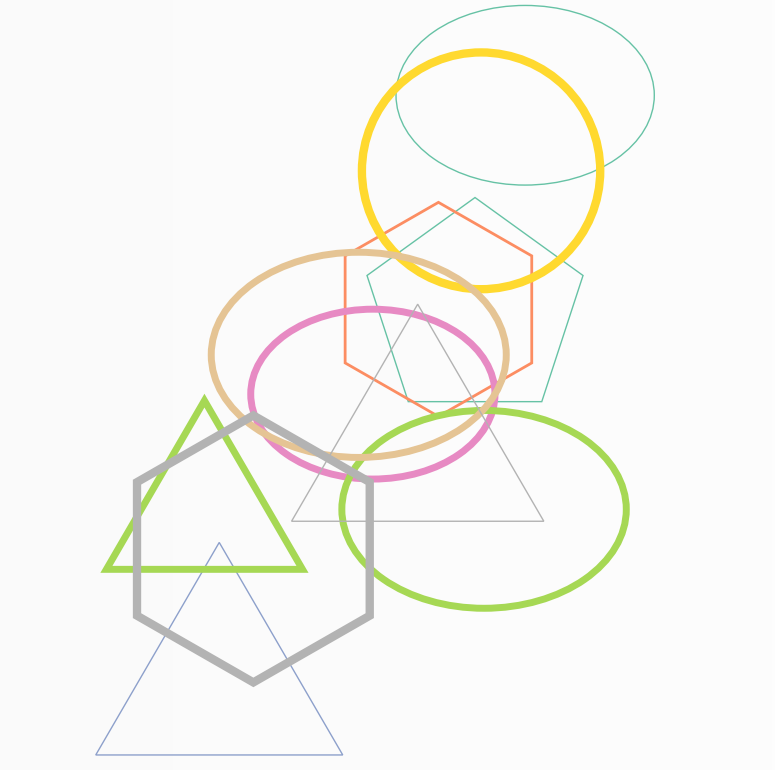[{"shape": "oval", "thickness": 0.5, "radius": 0.83, "center": [0.678, 0.876]}, {"shape": "pentagon", "thickness": 0.5, "radius": 0.73, "center": [0.613, 0.597]}, {"shape": "hexagon", "thickness": 1, "radius": 0.7, "center": [0.566, 0.598]}, {"shape": "triangle", "thickness": 0.5, "radius": 0.92, "center": [0.283, 0.112]}, {"shape": "oval", "thickness": 2.5, "radius": 0.79, "center": [0.481, 0.488]}, {"shape": "oval", "thickness": 2.5, "radius": 0.92, "center": [0.625, 0.338]}, {"shape": "triangle", "thickness": 2.5, "radius": 0.73, "center": [0.264, 0.334]}, {"shape": "circle", "thickness": 3, "radius": 0.77, "center": [0.621, 0.778]}, {"shape": "oval", "thickness": 2.5, "radius": 0.95, "center": [0.463, 0.539]}, {"shape": "hexagon", "thickness": 3, "radius": 0.87, "center": [0.327, 0.287]}, {"shape": "triangle", "thickness": 0.5, "radius": 0.94, "center": [0.539, 0.417]}]